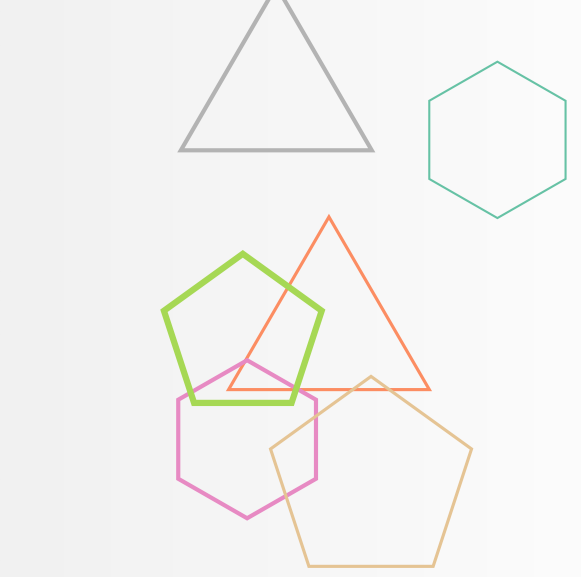[{"shape": "hexagon", "thickness": 1, "radius": 0.68, "center": [0.856, 0.757]}, {"shape": "triangle", "thickness": 1.5, "radius": 1.0, "center": [0.566, 0.424]}, {"shape": "hexagon", "thickness": 2, "radius": 0.68, "center": [0.425, 0.239]}, {"shape": "pentagon", "thickness": 3, "radius": 0.71, "center": [0.418, 0.417]}, {"shape": "pentagon", "thickness": 1.5, "radius": 0.91, "center": [0.638, 0.166]}, {"shape": "triangle", "thickness": 2, "radius": 0.95, "center": [0.475, 0.834]}]